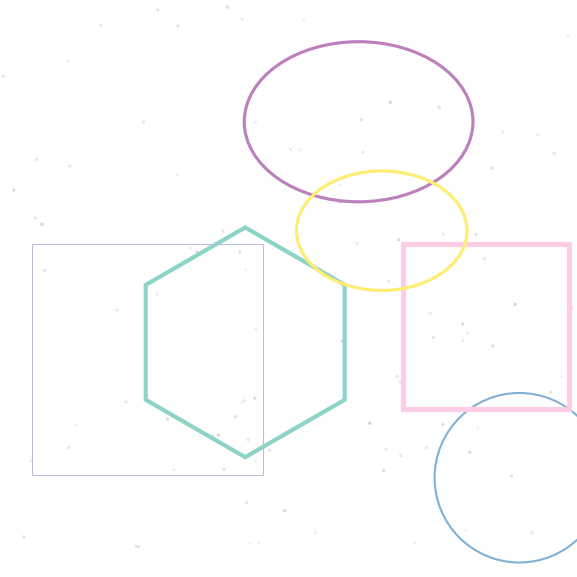[{"shape": "hexagon", "thickness": 2, "radius": 0.99, "center": [0.425, 0.406]}, {"shape": "square", "thickness": 0.5, "radius": 1.0, "center": [0.255, 0.377]}, {"shape": "circle", "thickness": 1, "radius": 0.73, "center": [0.899, 0.172]}, {"shape": "square", "thickness": 2.5, "radius": 0.72, "center": [0.841, 0.434]}, {"shape": "oval", "thickness": 1.5, "radius": 0.99, "center": [0.621, 0.788]}, {"shape": "oval", "thickness": 1.5, "radius": 0.74, "center": [0.661, 0.6]}]